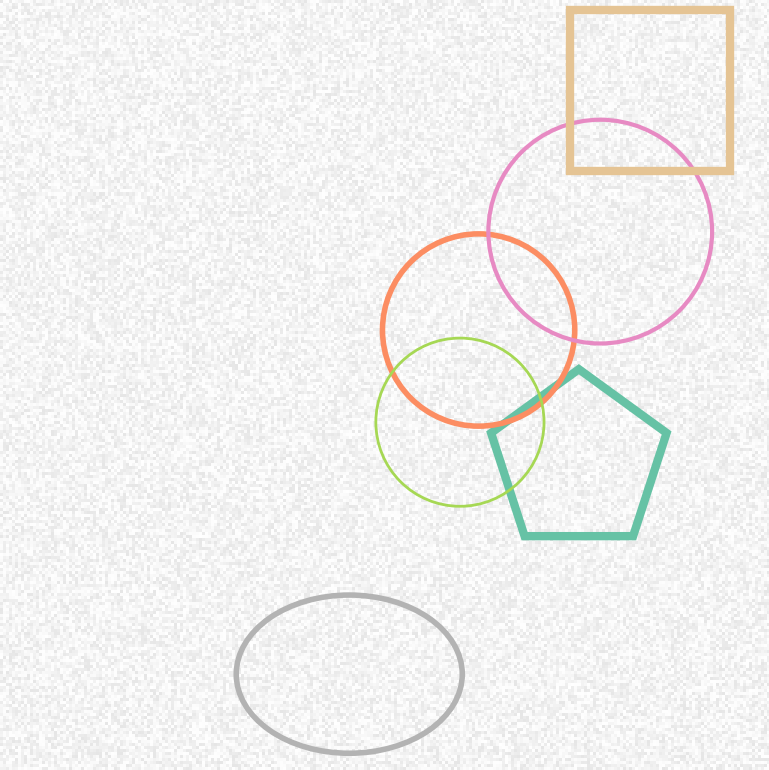[{"shape": "pentagon", "thickness": 3, "radius": 0.6, "center": [0.752, 0.401]}, {"shape": "circle", "thickness": 2, "radius": 0.62, "center": [0.622, 0.571]}, {"shape": "circle", "thickness": 1.5, "radius": 0.73, "center": [0.78, 0.699]}, {"shape": "circle", "thickness": 1, "radius": 0.55, "center": [0.597, 0.452]}, {"shape": "square", "thickness": 3, "radius": 0.52, "center": [0.844, 0.883]}, {"shape": "oval", "thickness": 2, "radius": 0.73, "center": [0.454, 0.124]}]